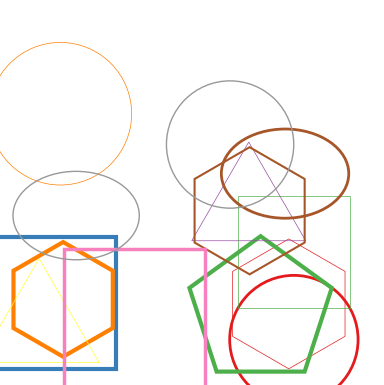[{"shape": "hexagon", "thickness": 0.5, "radius": 0.84, "center": [0.75, 0.211]}, {"shape": "circle", "thickness": 2, "radius": 0.83, "center": [0.763, 0.118]}, {"shape": "square", "thickness": 3, "radius": 0.86, "center": [0.13, 0.214]}, {"shape": "square", "thickness": 0.5, "radius": 0.73, "center": [0.763, 0.345]}, {"shape": "pentagon", "thickness": 3, "radius": 0.97, "center": [0.677, 0.192]}, {"shape": "triangle", "thickness": 0.5, "radius": 0.85, "center": [0.646, 0.46]}, {"shape": "circle", "thickness": 0.5, "radius": 0.93, "center": [0.157, 0.705]}, {"shape": "hexagon", "thickness": 3, "radius": 0.74, "center": [0.164, 0.222]}, {"shape": "triangle", "thickness": 0.5, "radius": 0.9, "center": [0.101, 0.148]}, {"shape": "hexagon", "thickness": 1.5, "radius": 0.83, "center": [0.648, 0.453]}, {"shape": "oval", "thickness": 2, "radius": 0.83, "center": [0.74, 0.549]}, {"shape": "square", "thickness": 2.5, "radius": 0.92, "center": [0.349, 0.171]}, {"shape": "circle", "thickness": 1, "radius": 0.83, "center": [0.598, 0.625]}, {"shape": "oval", "thickness": 1, "radius": 0.82, "center": [0.198, 0.44]}]